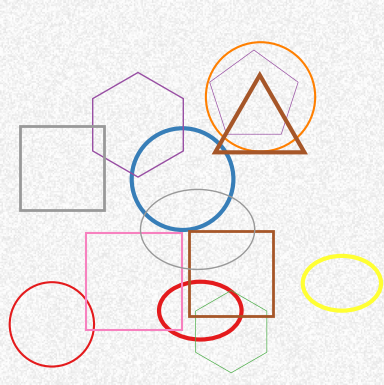[{"shape": "circle", "thickness": 1.5, "radius": 0.55, "center": [0.135, 0.157]}, {"shape": "oval", "thickness": 3, "radius": 0.54, "center": [0.52, 0.193]}, {"shape": "circle", "thickness": 3, "radius": 0.66, "center": [0.474, 0.535]}, {"shape": "hexagon", "thickness": 0.5, "radius": 0.53, "center": [0.6, 0.139]}, {"shape": "pentagon", "thickness": 0.5, "radius": 0.6, "center": [0.66, 0.749]}, {"shape": "hexagon", "thickness": 1, "radius": 0.68, "center": [0.358, 0.676]}, {"shape": "circle", "thickness": 1.5, "radius": 0.71, "center": [0.677, 0.748]}, {"shape": "oval", "thickness": 3, "radius": 0.51, "center": [0.888, 0.264]}, {"shape": "triangle", "thickness": 3, "radius": 0.67, "center": [0.675, 0.671]}, {"shape": "square", "thickness": 2, "radius": 0.55, "center": [0.6, 0.291]}, {"shape": "square", "thickness": 1.5, "radius": 0.63, "center": [0.347, 0.269]}, {"shape": "square", "thickness": 2, "radius": 0.55, "center": [0.161, 0.563]}, {"shape": "oval", "thickness": 1, "radius": 0.74, "center": [0.513, 0.404]}]